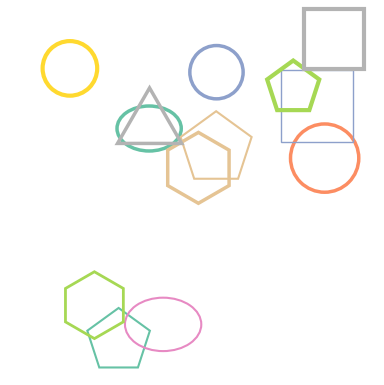[{"shape": "oval", "thickness": 2.5, "radius": 0.42, "center": [0.387, 0.666]}, {"shape": "pentagon", "thickness": 1.5, "radius": 0.43, "center": [0.308, 0.115]}, {"shape": "circle", "thickness": 2.5, "radius": 0.44, "center": [0.843, 0.589]}, {"shape": "circle", "thickness": 2.5, "radius": 0.35, "center": [0.562, 0.812]}, {"shape": "square", "thickness": 1, "radius": 0.47, "center": [0.822, 0.726]}, {"shape": "oval", "thickness": 1.5, "radius": 0.5, "center": [0.424, 0.157]}, {"shape": "pentagon", "thickness": 3, "radius": 0.36, "center": [0.762, 0.772]}, {"shape": "hexagon", "thickness": 2, "radius": 0.43, "center": [0.245, 0.207]}, {"shape": "circle", "thickness": 3, "radius": 0.35, "center": [0.182, 0.822]}, {"shape": "hexagon", "thickness": 2.5, "radius": 0.46, "center": [0.515, 0.564]}, {"shape": "pentagon", "thickness": 1.5, "radius": 0.48, "center": [0.561, 0.614]}, {"shape": "square", "thickness": 3, "radius": 0.39, "center": [0.868, 0.898]}, {"shape": "triangle", "thickness": 2.5, "radius": 0.48, "center": [0.388, 0.676]}]